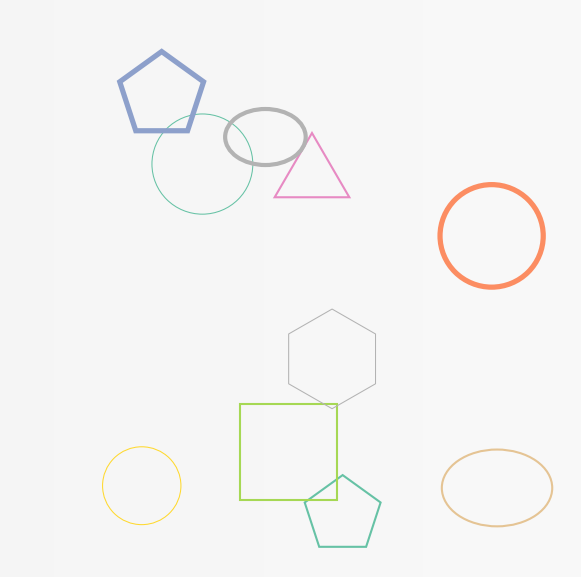[{"shape": "circle", "thickness": 0.5, "radius": 0.43, "center": [0.348, 0.715]}, {"shape": "pentagon", "thickness": 1, "radius": 0.34, "center": [0.59, 0.108]}, {"shape": "circle", "thickness": 2.5, "radius": 0.44, "center": [0.846, 0.591]}, {"shape": "pentagon", "thickness": 2.5, "radius": 0.38, "center": [0.278, 0.834]}, {"shape": "triangle", "thickness": 1, "radius": 0.37, "center": [0.537, 0.695]}, {"shape": "square", "thickness": 1, "radius": 0.42, "center": [0.496, 0.216]}, {"shape": "circle", "thickness": 0.5, "radius": 0.34, "center": [0.244, 0.158]}, {"shape": "oval", "thickness": 1, "radius": 0.47, "center": [0.855, 0.154]}, {"shape": "oval", "thickness": 2, "radius": 0.35, "center": [0.457, 0.762]}, {"shape": "hexagon", "thickness": 0.5, "radius": 0.43, "center": [0.571, 0.378]}]